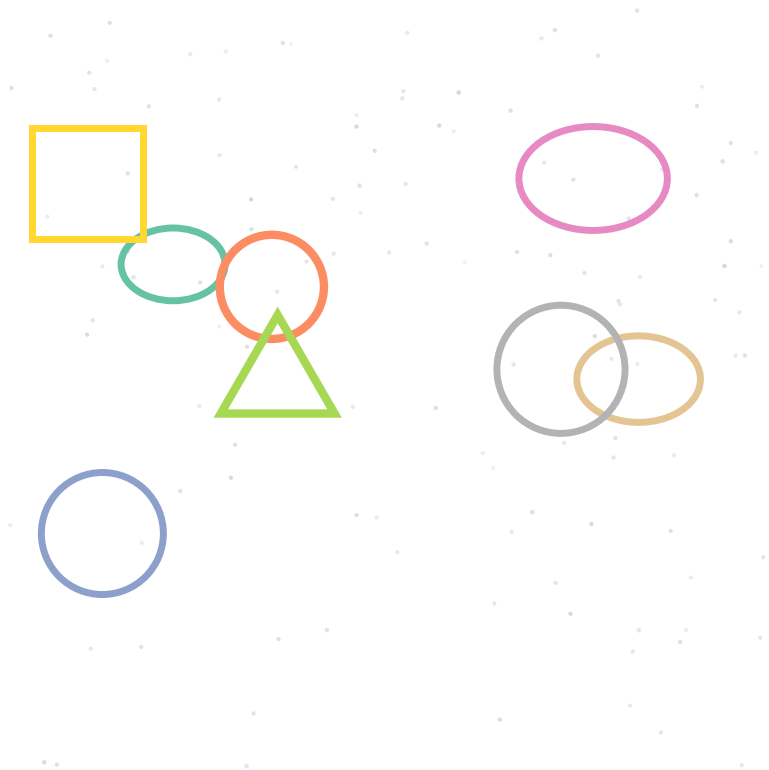[{"shape": "oval", "thickness": 2.5, "radius": 0.34, "center": [0.225, 0.657]}, {"shape": "circle", "thickness": 3, "radius": 0.34, "center": [0.353, 0.627]}, {"shape": "circle", "thickness": 2.5, "radius": 0.4, "center": [0.133, 0.307]}, {"shape": "oval", "thickness": 2.5, "radius": 0.48, "center": [0.77, 0.768]}, {"shape": "triangle", "thickness": 3, "radius": 0.43, "center": [0.361, 0.506]}, {"shape": "square", "thickness": 2.5, "radius": 0.36, "center": [0.114, 0.761]}, {"shape": "oval", "thickness": 2.5, "radius": 0.4, "center": [0.829, 0.508]}, {"shape": "circle", "thickness": 2.5, "radius": 0.42, "center": [0.729, 0.52]}]